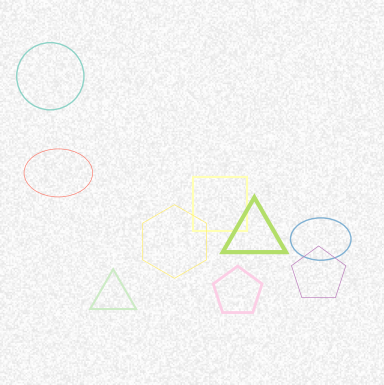[{"shape": "circle", "thickness": 1, "radius": 0.44, "center": [0.131, 0.802]}, {"shape": "square", "thickness": 1.5, "radius": 0.35, "center": [0.571, 0.471]}, {"shape": "oval", "thickness": 0.5, "radius": 0.45, "center": [0.152, 0.551]}, {"shape": "oval", "thickness": 1, "radius": 0.39, "center": [0.833, 0.379]}, {"shape": "triangle", "thickness": 3, "radius": 0.47, "center": [0.661, 0.393]}, {"shape": "pentagon", "thickness": 2, "radius": 0.33, "center": [0.617, 0.242]}, {"shape": "pentagon", "thickness": 0.5, "radius": 0.37, "center": [0.828, 0.287]}, {"shape": "triangle", "thickness": 1.5, "radius": 0.34, "center": [0.294, 0.232]}, {"shape": "hexagon", "thickness": 0.5, "radius": 0.48, "center": [0.453, 0.373]}]